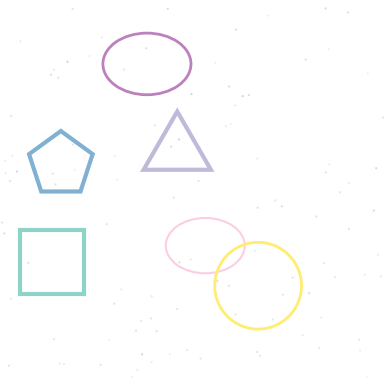[{"shape": "square", "thickness": 3, "radius": 0.42, "center": [0.135, 0.32]}, {"shape": "triangle", "thickness": 3, "radius": 0.5, "center": [0.46, 0.609]}, {"shape": "pentagon", "thickness": 3, "radius": 0.43, "center": [0.158, 0.573]}, {"shape": "oval", "thickness": 1.5, "radius": 0.51, "center": [0.533, 0.362]}, {"shape": "oval", "thickness": 2, "radius": 0.57, "center": [0.382, 0.834]}, {"shape": "circle", "thickness": 2, "radius": 0.56, "center": [0.67, 0.258]}]